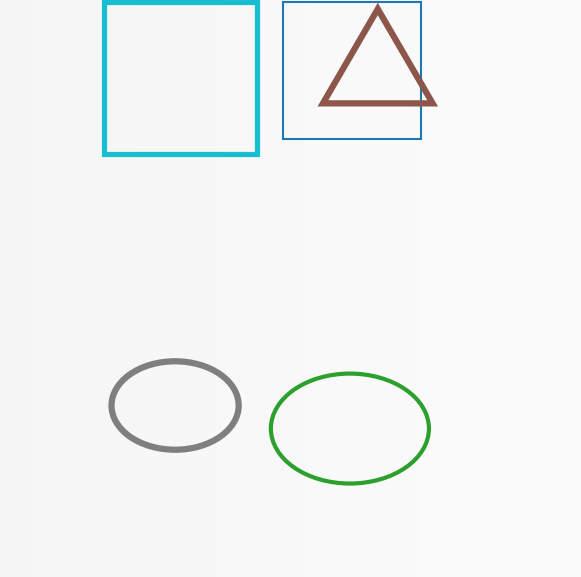[{"shape": "square", "thickness": 1, "radius": 0.59, "center": [0.605, 0.877]}, {"shape": "oval", "thickness": 2, "radius": 0.68, "center": [0.602, 0.257]}, {"shape": "triangle", "thickness": 3, "radius": 0.54, "center": [0.65, 0.875]}, {"shape": "oval", "thickness": 3, "radius": 0.55, "center": [0.301, 0.297]}, {"shape": "square", "thickness": 2.5, "radius": 0.66, "center": [0.311, 0.864]}]